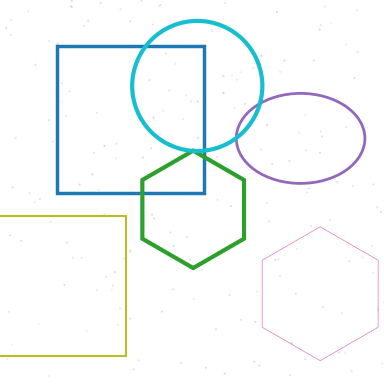[{"shape": "square", "thickness": 2.5, "radius": 0.96, "center": [0.338, 0.69]}, {"shape": "hexagon", "thickness": 3, "radius": 0.76, "center": [0.502, 0.456]}, {"shape": "oval", "thickness": 2, "radius": 0.83, "center": [0.781, 0.641]}, {"shape": "hexagon", "thickness": 0.5, "radius": 0.87, "center": [0.832, 0.237]}, {"shape": "square", "thickness": 1.5, "radius": 0.91, "center": [0.146, 0.257]}, {"shape": "circle", "thickness": 3, "radius": 0.85, "center": [0.512, 0.777]}]